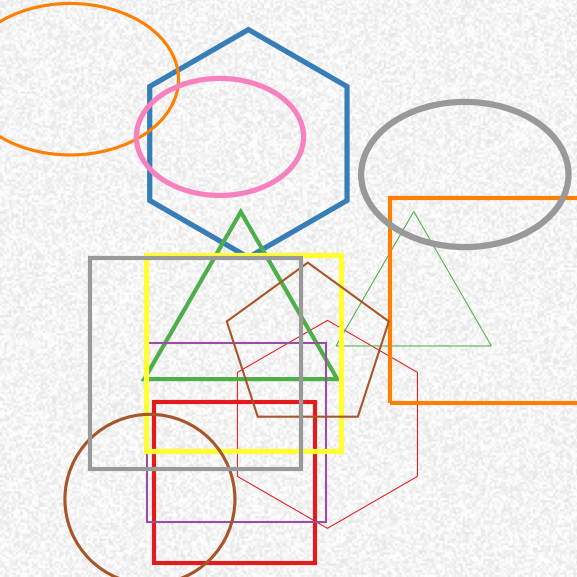[{"shape": "square", "thickness": 2, "radius": 0.7, "center": [0.406, 0.164]}, {"shape": "hexagon", "thickness": 0.5, "radius": 0.9, "center": [0.567, 0.264]}, {"shape": "hexagon", "thickness": 2.5, "radius": 0.99, "center": [0.43, 0.751]}, {"shape": "triangle", "thickness": 2, "radius": 0.97, "center": [0.417, 0.439]}, {"shape": "triangle", "thickness": 0.5, "radius": 0.78, "center": [0.716, 0.478]}, {"shape": "square", "thickness": 1, "radius": 0.78, "center": [0.409, 0.25]}, {"shape": "square", "thickness": 2, "radius": 0.89, "center": [0.853, 0.479]}, {"shape": "oval", "thickness": 1.5, "radius": 0.94, "center": [0.122, 0.862]}, {"shape": "square", "thickness": 2.5, "radius": 0.84, "center": [0.422, 0.388]}, {"shape": "circle", "thickness": 1.5, "radius": 0.74, "center": [0.26, 0.134]}, {"shape": "pentagon", "thickness": 1, "radius": 0.74, "center": [0.533, 0.397]}, {"shape": "oval", "thickness": 2.5, "radius": 0.72, "center": [0.381, 0.762]}, {"shape": "square", "thickness": 2, "radius": 0.91, "center": [0.338, 0.37]}, {"shape": "oval", "thickness": 3, "radius": 0.9, "center": [0.805, 0.697]}]